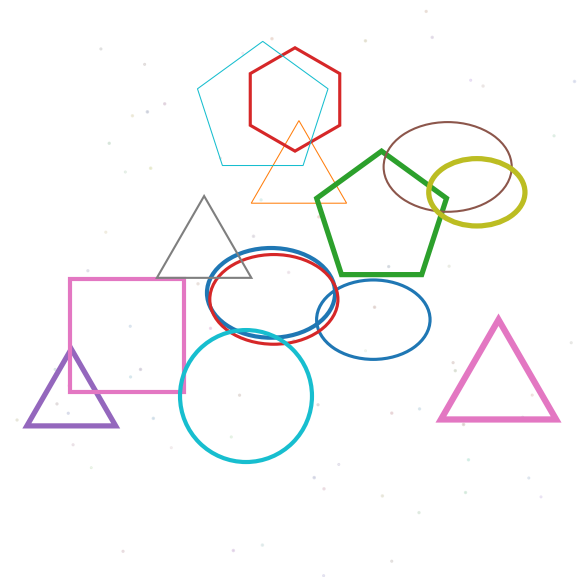[{"shape": "oval", "thickness": 1.5, "radius": 0.49, "center": [0.646, 0.446]}, {"shape": "oval", "thickness": 2, "radius": 0.55, "center": [0.469, 0.492]}, {"shape": "triangle", "thickness": 0.5, "radius": 0.48, "center": [0.518, 0.695]}, {"shape": "pentagon", "thickness": 2.5, "radius": 0.59, "center": [0.661, 0.619]}, {"shape": "oval", "thickness": 1.5, "radius": 0.55, "center": [0.474, 0.481]}, {"shape": "hexagon", "thickness": 1.5, "radius": 0.45, "center": [0.511, 0.827]}, {"shape": "triangle", "thickness": 2.5, "radius": 0.44, "center": [0.123, 0.306]}, {"shape": "oval", "thickness": 1, "radius": 0.55, "center": [0.775, 0.71]}, {"shape": "square", "thickness": 2, "radius": 0.49, "center": [0.22, 0.418]}, {"shape": "triangle", "thickness": 3, "radius": 0.58, "center": [0.863, 0.33]}, {"shape": "triangle", "thickness": 1, "radius": 0.47, "center": [0.353, 0.565]}, {"shape": "oval", "thickness": 2.5, "radius": 0.42, "center": [0.826, 0.666]}, {"shape": "pentagon", "thickness": 0.5, "radius": 0.59, "center": [0.455, 0.809]}, {"shape": "circle", "thickness": 2, "radius": 0.57, "center": [0.426, 0.313]}]